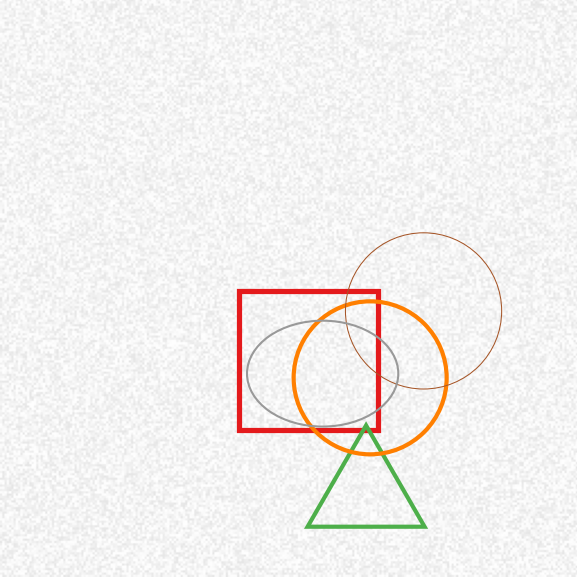[{"shape": "square", "thickness": 2.5, "radius": 0.6, "center": [0.534, 0.374]}, {"shape": "triangle", "thickness": 2, "radius": 0.58, "center": [0.634, 0.146]}, {"shape": "circle", "thickness": 2, "radius": 0.66, "center": [0.641, 0.345]}, {"shape": "circle", "thickness": 0.5, "radius": 0.68, "center": [0.733, 0.461]}, {"shape": "oval", "thickness": 1, "radius": 0.65, "center": [0.559, 0.352]}]